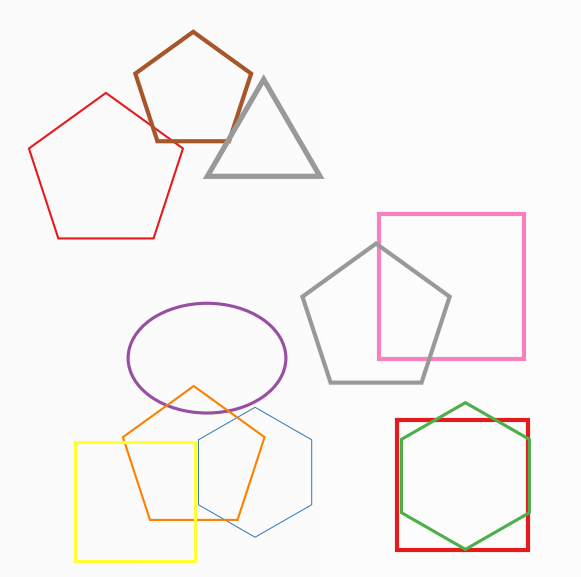[{"shape": "square", "thickness": 2, "radius": 0.56, "center": [0.795, 0.16]}, {"shape": "pentagon", "thickness": 1, "radius": 0.7, "center": [0.182, 0.699]}, {"shape": "hexagon", "thickness": 0.5, "radius": 0.56, "center": [0.439, 0.181]}, {"shape": "hexagon", "thickness": 1.5, "radius": 0.64, "center": [0.801, 0.175]}, {"shape": "oval", "thickness": 1.5, "radius": 0.68, "center": [0.356, 0.379]}, {"shape": "pentagon", "thickness": 1, "radius": 0.64, "center": [0.333, 0.203]}, {"shape": "square", "thickness": 1.5, "radius": 0.51, "center": [0.233, 0.131]}, {"shape": "pentagon", "thickness": 2, "radius": 0.52, "center": [0.332, 0.839]}, {"shape": "square", "thickness": 2, "radius": 0.63, "center": [0.777, 0.503]}, {"shape": "pentagon", "thickness": 2, "radius": 0.67, "center": [0.647, 0.444]}, {"shape": "triangle", "thickness": 2.5, "radius": 0.56, "center": [0.454, 0.75]}]